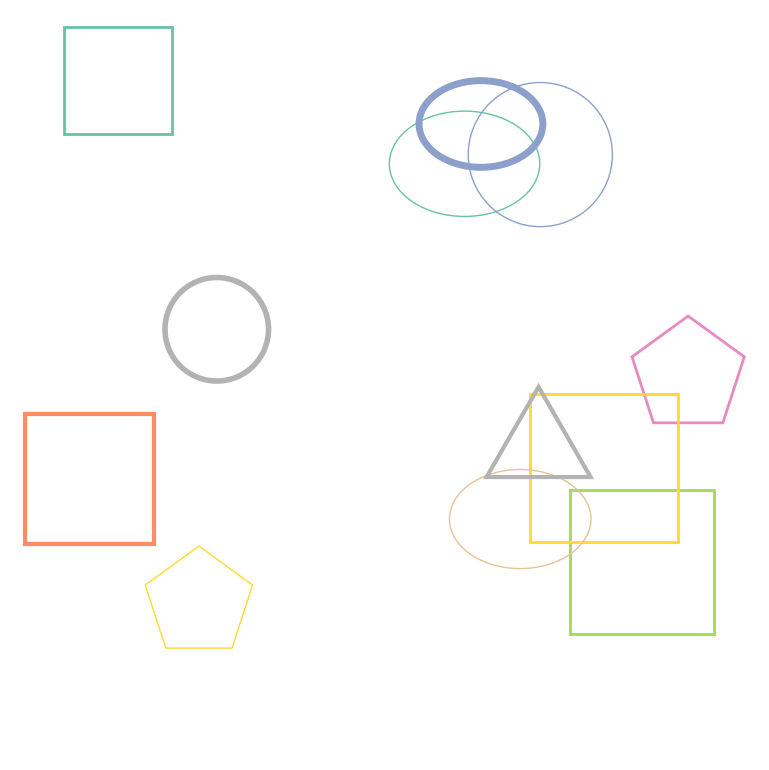[{"shape": "square", "thickness": 1, "radius": 0.35, "center": [0.153, 0.895]}, {"shape": "oval", "thickness": 0.5, "radius": 0.49, "center": [0.603, 0.787]}, {"shape": "square", "thickness": 1.5, "radius": 0.42, "center": [0.116, 0.378]}, {"shape": "oval", "thickness": 2.5, "radius": 0.4, "center": [0.625, 0.839]}, {"shape": "circle", "thickness": 0.5, "radius": 0.47, "center": [0.702, 0.799]}, {"shape": "pentagon", "thickness": 1, "radius": 0.38, "center": [0.894, 0.513]}, {"shape": "square", "thickness": 1, "radius": 0.47, "center": [0.834, 0.27]}, {"shape": "square", "thickness": 1, "radius": 0.48, "center": [0.784, 0.393]}, {"shape": "pentagon", "thickness": 0.5, "radius": 0.37, "center": [0.258, 0.218]}, {"shape": "oval", "thickness": 0.5, "radius": 0.46, "center": [0.676, 0.326]}, {"shape": "circle", "thickness": 2, "radius": 0.34, "center": [0.282, 0.572]}, {"shape": "triangle", "thickness": 1.5, "radius": 0.39, "center": [0.699, 0.419]}]